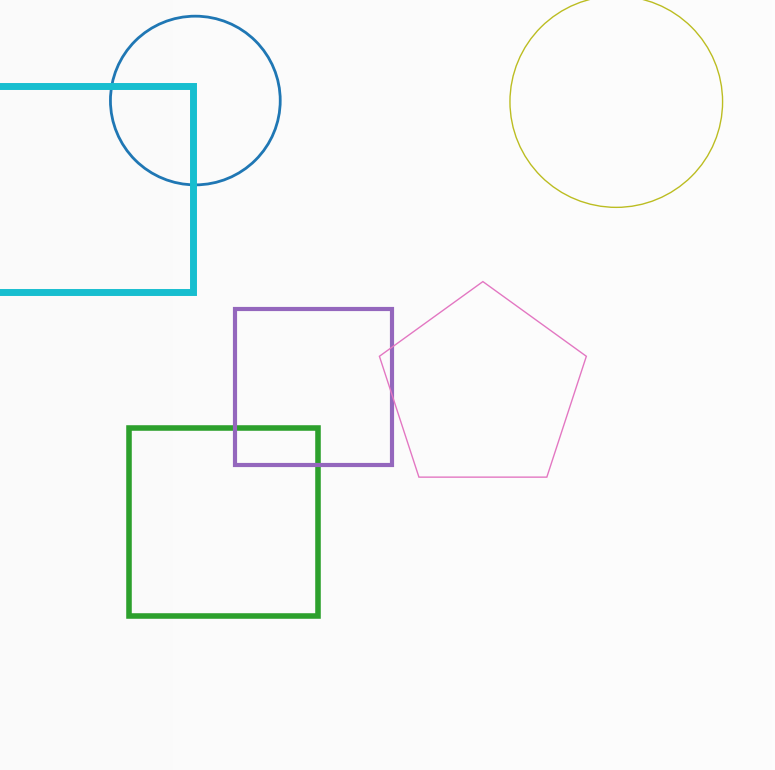[{"shape": "circle", "thickness": 1, "radius": 0.55, "center": [0.252, 0.869]}, {"shape": "square", "thickness": 2, "radius": 0.61, "center": [0.289, 0.322]}, {"shape": "square", "thickness": 1.5, "radius": 0.51, "center": [0.404, 0.497]}, {"shape": "pentagon", "thickness": 0.5, "radius": 0.7, "center": [0.623, 0.494]}, {"shape": "circle", "thickness": 0.5, "radius": 0.69, "center": [0.795, 0.868]}, {"shape": "square", "thickness": 2.5, "radius": 0.67, "center": [0.116, 0.755]}]